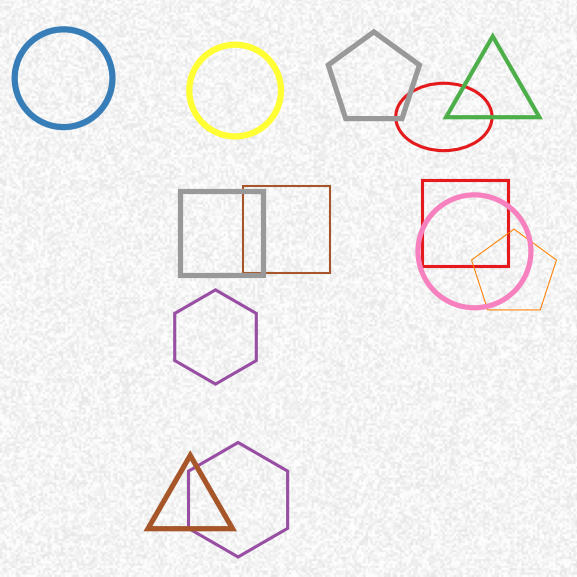[{"shape": "oval", "thickness": 1.5, "radius": 0.42, "center": [0.769, 0.797]}, {"shape": "square", "thickness": 1.5, "radius": 0.37, "center": [0.805, 0.613]}, {"shape": "circle", "thickness": 3, "radius": 0.42, "center": [0.11, 0.864]}, {"shape": "triangle", "thickness": 2, "radius": 0.47, "center": [0.853, 0.843]}, {"shape": "hexagon", "thickness": 1.5, "radius": 0.5, "center": [0.412, 0.134]}, {"shape": "hexagon", "thickness": 1.5, "radius": 0.41, "center": [0.373, 0.416]}, {"shape": "pentagon", "thickness": 0.5, "radius": 0.39, "center": [0.89, 0.525]}, {"shape": "circle", "thickness": 3, "radius": 0.4, "center": [0.407, 0.842]}, {"shape": "triangle", "thickness": 2.5, "radius": 0.42, "center": [0.329, 0.126]}, {"shape": "square", "thickness": 1, "radius": 0.38, "center": [0.496, 0.602]}, {"shape": "circle", "thickness": 2.5, "radius": 0.49, "center": [0.822, 0.564]}, {"shape": "square", "thickness": 2.5, "radius": 0.36, "center": [0.383, 0.596]}, {"shape": "pentagon", "thickness": 2.5, "radius": 0.42, "center": [0.647, 0.861]}]